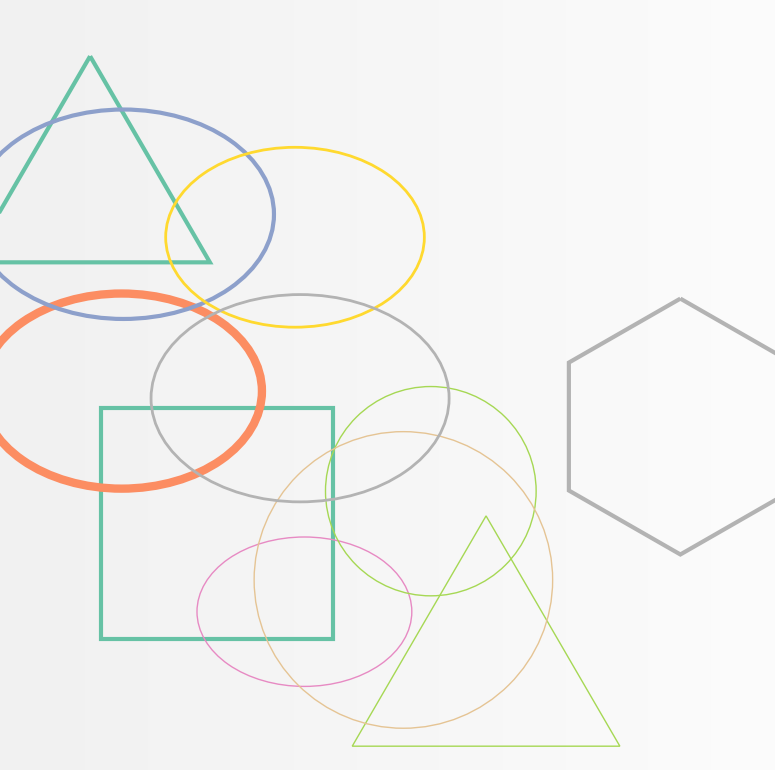[{"shape": "square", "thickness": 1.5, "radius": 0.75, "center": [0.28, 0.32]}, {"shape": "triangle", "thickness": 1.5, "radius": 0.89, "center": [0.116, 0.749]}, {"shape": "oval", "thickness": 3, "radius": 0.9, "center": [0.157, 0.492]}, {"shape": "oval", "thickness": 1.5, "radius": 0.97, "center": [0.159, 0.722]}, {"shape": "oval", "thickness": 0.5, "radius": 0.69, "center": [0.393, 0.206]}, {"shape": "circle", "thickness": 0.5, "radius": 0.68, "center": [0.556, 0.362]}, {"shape": "triangle", "thickness": 0.5, "radius": 1.0, "center": [0.627, 0.131]}, {"shape": "oval", "thickness": 1, "radius": 0.83, "center": [0.381, 0.692]}, {"shape": "circle", "thickness": 0.5, "radius": 0.96, "center": [0.52, 0.247]}, {"shape": "hexagon", "thickness": 1.5, "radius": 0.83, "center": [0.878, 0.446]}, {"shape": "oval", "thickness": 1, "radius": 0.96, "center": [0.387, 0.483]}]